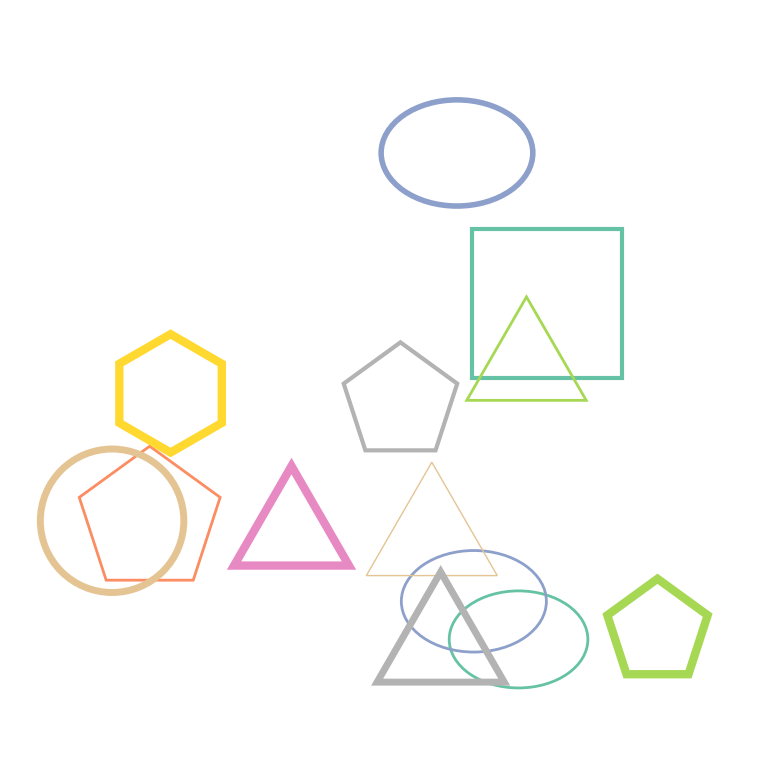[{"shape": "oval", "thickness": 1, "radius": 0.45, "center": [0.673, 0.17]}, {"shape": "square", "thickness": 1.5, "radius": 0.49, "center": [0.71, 0.606]}, {"shape": "pentagon", "thickness": 1, "radius": 0.48, "center": [0.194, 0.324]}, {"shape": "oval", "thickness": 2, "radius": 0.49, "center": [0.593, 0.801]}, {"shape": "oval", "thickness": 1, "radius": 0.47, "center": [0.615, 0.219]}, {"shape": "triangle", "thickness": 3, "radius": 0.43, "center": [0.379, 0.309]}, {"shape": "pentagon", "thickness": 3, "radius": 0.34, "center": [0.854, 0.18]}, {"shape": "triangle", "thickness": 1, "radius": 0.45, "center": [0.684, 0.525]}, {"shape": "hexagon", "thickness": 3, "radius": 0.38, "center": [0.222, 0.489]}, {"shape": "circle", "thickness": 2.5, "radius": 0.47, "center": [0.146, 0.324]}, {"shape": "triangle", "thickness": 0.5, "radius": 0.49, "center": [0.561, 0.302]}, {"shape": "triangle", "thickness": 2.5, "radius": 0.48, "center": [0.572, 0.162]}, {"shape": "pentagon", "thickness": 1.5, "radius": 0.39, "center": [0.52, 0.478]}]